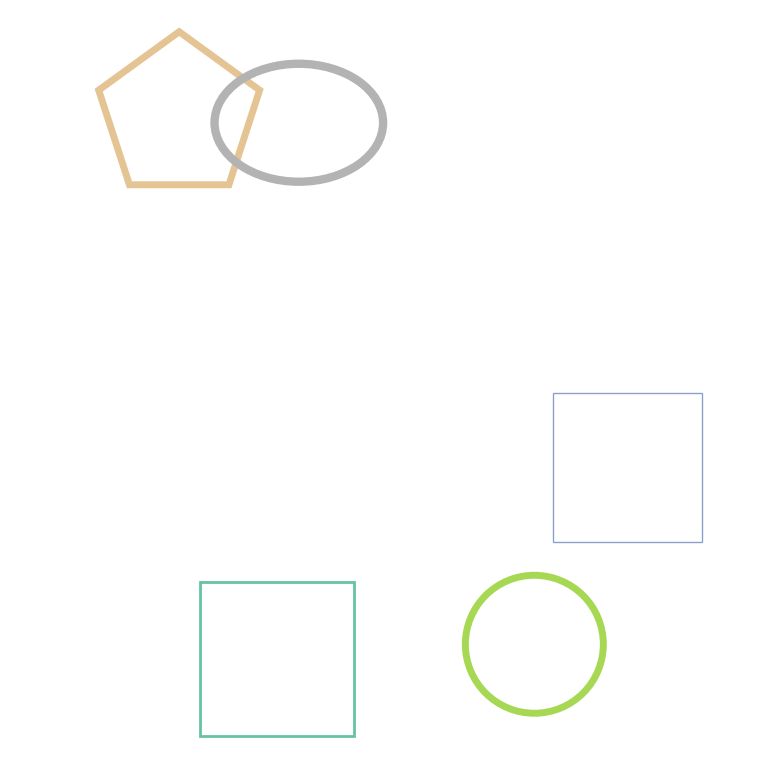[{"shape": "square", "thickness": 1, "radius": 0.5, "center": [0.36, 0.144]}, {"shape": "square", "thickness": 0.5, "radius": 0.48, "center": [0.815, 0.393]}, {"shape": "circle", "thickness": 2.5, "radius": 0.45, "center": [0.694, 0.163]}, {"shape": "pentagon", "thickness": 2.5, "radius": 0.55, "center": [0.233, 0.849]}, {"shape": "oval", "thickness": 3, "radius": 0.55, "center": [0.388, 0.841]}]